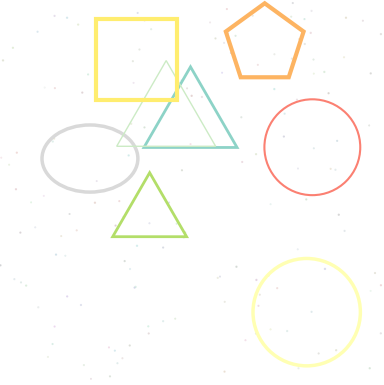[{"shape": "triangle", "thickness": 2, "radius": 0.7, "center": [0.495, 0.687]}, {"shape": "circle", "thickness": 2.5, "radius": 0.7, "center": [0.797, 0.189]}, {"shape": "circle", "thickness": 1.5, "radius": 0.62, "center": [0.811, 0.618]}, {"shape": "pentagon", "thickness": 3, "radius": 0.53, "center": [0.688, 0.885]}, {"shape": "triangle", "thickness": 2, "radius": 0.55, "center": [0.389, 0.441]}, {"shape": "oval", "thickness": 2.5, "radius": 0.62, "center": [0.234, 0.588]}, {"shape": "triangle", "thickness": 1, "radius": 0.74, "center": [0.432, 0.694]}, {"shape": "square", "thickness": 3, "radius": 0.52, "center": [0.355, 0.846]}]